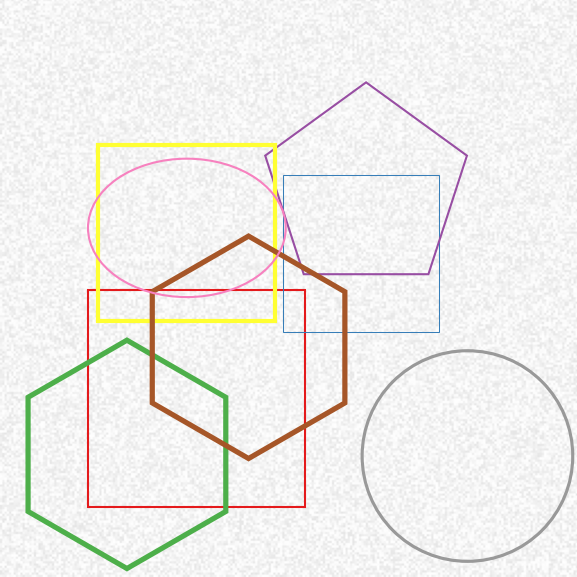[{"shape": "square", "thickness": 1, "radius": 0.94, "center": [0.34, 0.31]}, {"shape": "square", "thickness": 0.5, "radius": 0.68, "center": [0.625, 0.56]}, {"shape": "hexagon", "thickness": 2.5, "radius": 0.99, "center": [0.22, 0.212]}, {"shape": "pentagon", "thickness": 1, "radius": 0.92, "center": [0.634, 0.673]}, {"shape": "square", "thickness": 2, "radius": 0.76, "center": [0.323, 0.596]}, {"shape": "hexagon", "thickness": 2.5, "radius": 0.96, "center": [0.43, 0.398]}, {"shape": "oval", "thickness": 1, "radius": 0.86, "center": [0.324, 0.605]}, {"shape": "circle", "thickness": 1.5, "radius": 0.91, "center": [0.809, 0.209]}]